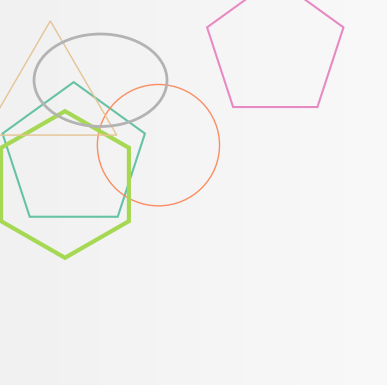[{"shape": "pentagon", "thickness": 1.5, "radius": 0.97, "center": [0.19, 0.593]}, {"shape": "circle", "thickness": 1, "radius": 0.79, "center": [0.409, 0.623]}, {"shape": "pentagon", "thickness": 1.5, "radius": 0.93, "center": [0.71, 0.872]}, {"shape": "hexagon", "thickness": 3, "radius": 0.95, "center": [0.168, 0.521]}, {"shape": "triangle", "thickness": 1, "radius": 0.99, "center": [0.13, 0.748]}, {"shape": "oval", "thickness": 2, "radius": 0.86, "center": [0.259, 0.792]}]